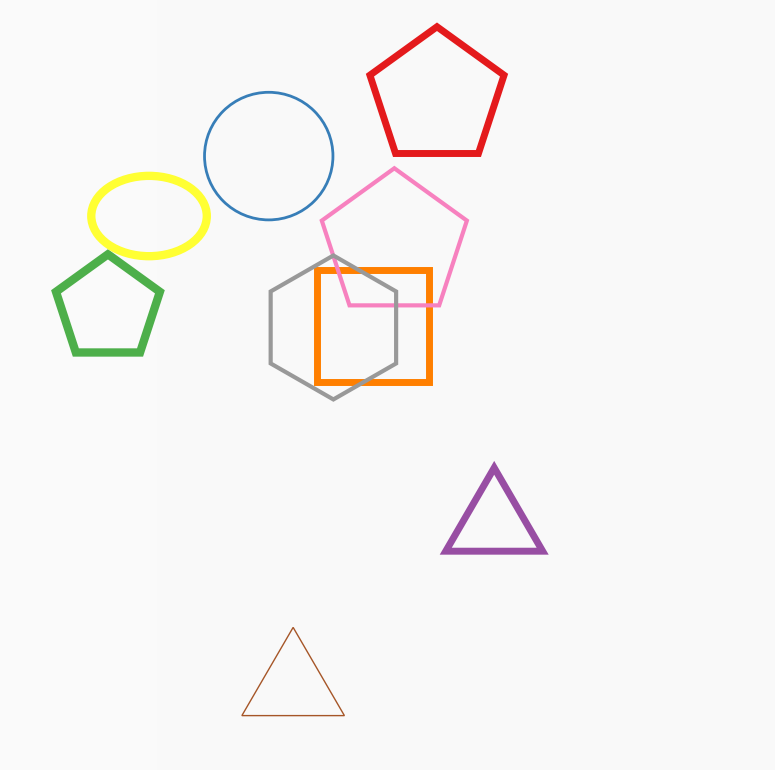[{"shape": "pentagon", "thickness": 2.5, "radius": 0.45, "center": [0.564, 0.874]}, {"shape": "circle", "thickness": 1, "radius": 0.41, "center": [0.347, 0.797]}, {"shape": "pentagon", "thickness": 3, "radius": 0.35, "center": [0.139, 0.599]}, {"shape": "triangle", "thickness": 2.5, "radius": 0.36, "center": [0.638, 0.32]}, {"shape": "square", "thickness": 2.5, "radius": 0.36, "center": [0.481, 0.577]}, {"shape": "oval", "thickness": 3, "radius": 0.37, "center": [0.192, 0.719]}, {"shape": "triangle", "thickness": 0.5, "radius": 0.38, "center": [0.378, 0.109]}, {"shape": "pentagon", "thickness": 1.5, "radius": 0.49, "center": [0.509, 0.683]}, {"shape": "hexagon", "thickness": 1.5, "radius": 0.47, "center": [0.43, 0.575]}]